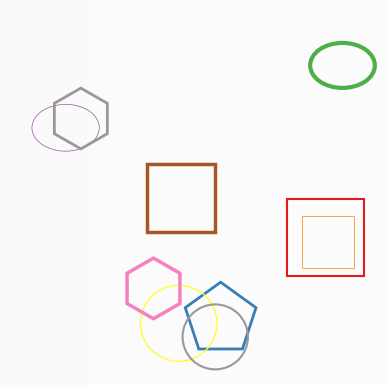[{"shape": "square", "thickness": 1.5, "radius": 0.5, "center": [0.84, 0.383]}, {"shape": "pentagon", "thickness": 2, "radius": 0.48, "center": [0.569, 0.171]}, {"shape": "oval", "thickness": 3, "radius": 0.42, "center": [0.884, 0.83]}, {"shape": "oval", "thickness": 0.5, "radius": 0.43, "center": [0.169, 0.668]}, {"shape": "square", "thickness": 0.5, "radius": 0.34, "center": [0.847, 0.372]}, {"shape": "circle", "thickness": 1, "radius": 0.49, "center": [0.461, 0.16]}, {"shape": "square", "thickness": 2.5, "radius": 0.44, "center": [0.466, 0.487]}, {"shape": "hexagon", "thickness": 2.5, "radius": 0.39, "center": [0.396, 0.251]}, {"shape": "hexagon", "thickness": 2, "radius": 0.39, "center": [0.209, 0.692]}, {"shape": "circle", "thickness": 1.5, "radius": 0.42, "center": [0.555, 0.125]}]